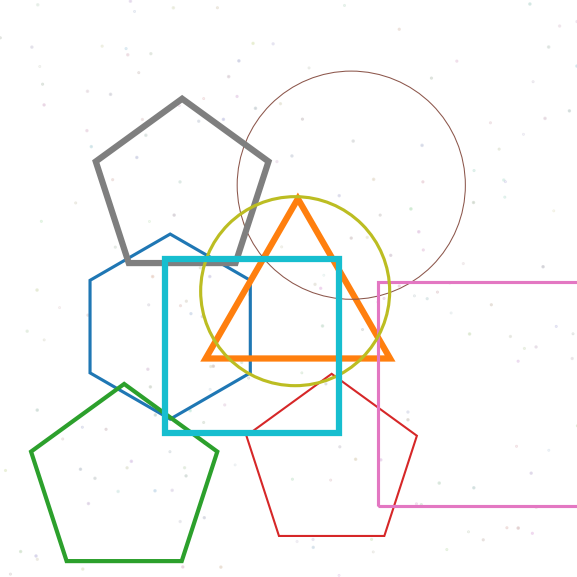[{"shape": "hexagon", "thickness": 1.5, "radius": 0.8, "center": [0.295, 0.434]}, {"shape": "triangle", "thickness": 3, "radius": 0.92, "center": [0.516, 0.471]}, {"shape": "pentagon", "thickness": 2, "radius": 0.85, "center": [0.215, 0.165]}, {"shape": "pentagon", "thickness": 1, "radius": 0.78, "center": [0.574, 0.197]}, {"shape": "circle", "thickness": 0.5, "radius": 0.99, "center": [0.608, 0.678]}, {"shape": "square", "thickness": 1.5, "radius": 0.97, "center": [0.848, 0.317]}, {"shape": "pentagon", "thickness": 3, "radius": 0.79, "center": [0.315, 0.671]}, {"shape": "circle", "thickness": 1.5, "radius": 0.82, "center": [0.511, 0.495]}, {"shape": "square", "thickness": 3, "radius": 0.75, "center": [0.436, 0.401]}]